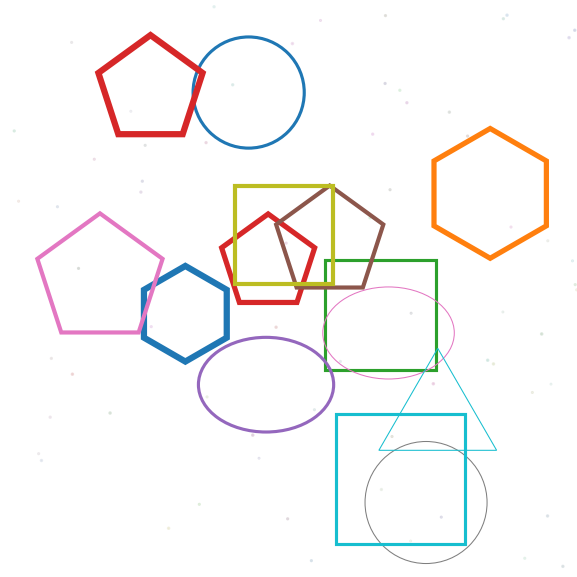[{"shape": "hexagon", "thickness": 3, "radius": 0.41, "center": [0.321, 0.456]}, {"shape": "circle", "thickness": 1.5, "radius": 0.48, "center": [0.431, 0.839]}, {"shape": "hexagon", "thickness": 2.5, "radius": 0.56, "center": [0.849, 0.664]}, {"shape": "square", "thickness": 1.5, "radius": 0.48, "center": [0.659, 0.453]}, {"shape": "pentagon", "thickness": 2.5, "radius": 0.42, "center": [0.464, 0.544]}, {"shape": "pentagon", "thickness": 3, "radius": 0.47, "center": [0.261, 0.844]}, {"shape": "oval", "thickness": 1.5, "radius": 0.59, "center": [0.461, 0.333]}, {"shape": "pentagon", "thickness": 2, "radius": 0.49, "center": [0.571, 0.58]}, {"shape": "pentagon", "thickness": 2, "radius": 0.57, "center": [0.173, 0.516]}, {"shape": "oval", "thickness": 0.5, "radius": 0.57, "center": [0.673, 0.423]}, {"shape": "circle", "thickness": 0.5, "radius": 0.53, "center": [0.738, 0.129]}, {"shape": "square", "thickness": 2, "radius": 0.42, "center": [0.492, 0.592]}, {"shape": "square", "thickness": 1.5, "radius": 0.56, "center": [0.694, 0.169]}, {"shape": "triangle", "thickness": 0.5, "radius": 0.59, "center": [0.758, 0.278]}]